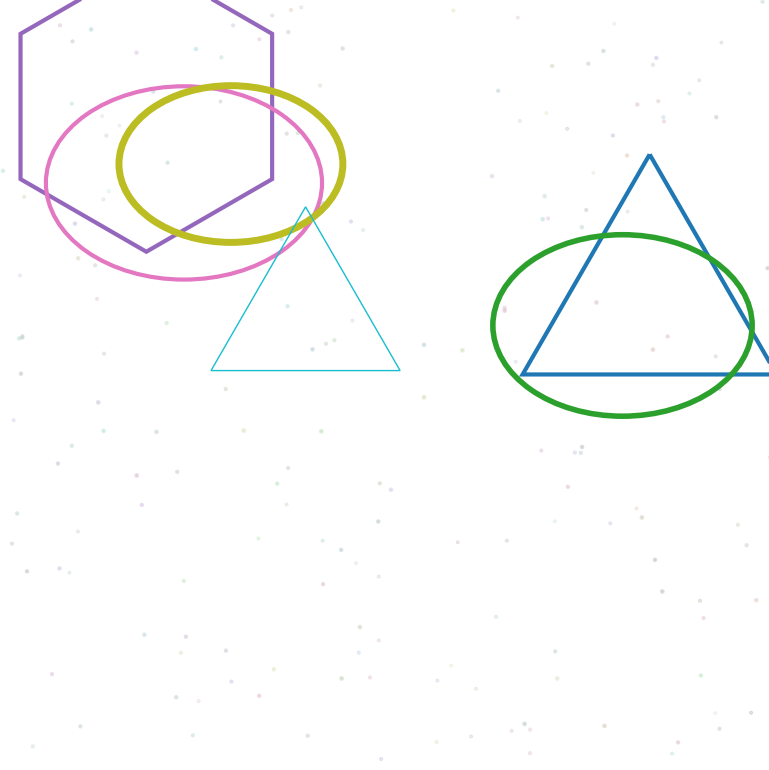[{"shape": "triangle", "thickness": 1.5, "radius": 0.95, "center": [0.844, 0.609]}, {"shape": "oval", "thickness": 2, "radius": 0.84, "center": [0.808, 0.577]}, {"shape": "hexagon", "thickness": 1.5, "radius": 0.94, "center": [0.19, 0.862]}, {"shape": "oval", "thickness": 1.5, "radius": 0.9, "center": [0.239, 0.762]}, {"shape": "oval", "thickness": 2.5, "radius": 0.73, "center": [0.3, 0.787]}, {"shape": "triangle", "thickness": 0.5, "radius": 0.71, "center": [0.397, 0.59]}]